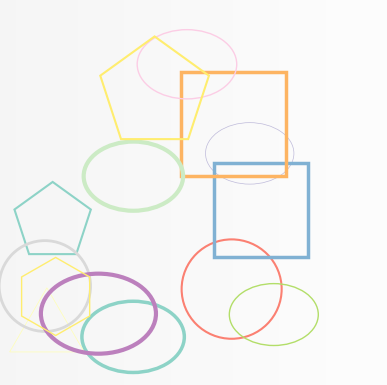[{"shape": "pentagon", "thickness": 1.5, "radius": 0.52, "center": [0.136, 0.424]}, {"shape": "oval", "thickness": 2.5, "radius": 0.66, "center": [0.344, 0.125]}, {"shape": "triangle", "thickness": 0.5, "radius": 0.56, "center": [0.121, 0.141]}, {"shape": "oval", "thickness": 0.5, "radius": 0.57, "center": [0.644, 0.602]}, {"shape": "circle", "thickness": 1.5, "radius": 0.65, "center": [0.598, 0.249]}, {"shape": "square", "thickness": 2.5, "radius": 0.61, "center": [0.674, 0.455]}, {"shape": "square", "thickness": 2.5, "radius": 0.67, "center": [0.603, 0.677]}, {"shape": "oval", "thickness": 1, "radius": 0.57, "center": [0.707, 0.183]}, {"shape": "oval", "thickness": 1, "radius": 0.64, "center": [0.482, 0.833]}, {"shape": "circle", "thickness": 2, "radius": 0.59, "center": [0.116, 0.257]}, {"shape": "oval", "thickness": 3, "radius": 0.74, "center": [0.254, 0.185]}, {"shape": "oval", "thickness": 3, "radius": 0.64, "center": [0.344, 0.542]}, {"shape": "pentagon", "thickness": 1.5, "radius": 0.74, "center": [0.399, 0.758]}, {"shape": "hexagon", "thickness": 1, "radius": 0.51, "center": [0.144, 0.23]}]